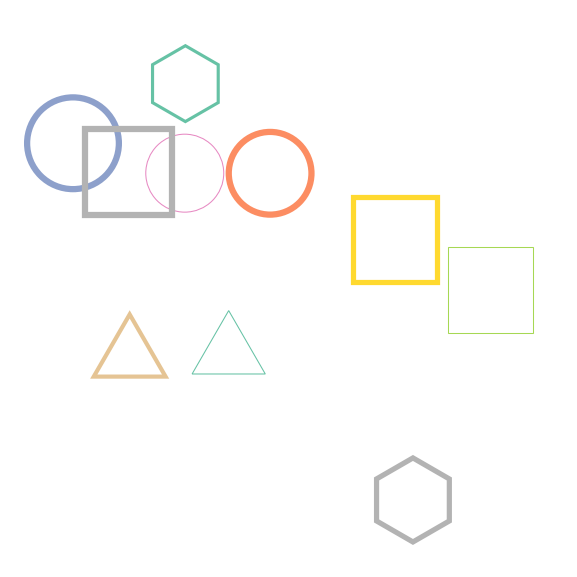[{"shape": "triangle", "thickness": 0.5, "radius": 0.37, "center": [0.396, 0.388]}, {"shape": "hexagon", "thickness": 1.5, "radius": 0.33, "center": [0.321, 0.854]}, {"shape": "circle", "thickness": 3, "radius": 0.36, "center": [0.468, 0.699]}, {"shape": "circle", "thickness": 3, "radius": 0.4, "center": [0.126, 0.751]}, {"shape": "circle", "thickness": 0.5, "radius": 0.34, "center": [0.32, 0.699]}, {"shape": "square", "thickness": 0.5, "radius": 0.37, "center": [0.849, 0.496]}, {"shape": "square", "thickness": 2.5, "radius": 0.37, "center": [0.684, 0.585]}, {"shape": "triangle", "thickness": 2, "radius": 0.36, "center": [0.225, 0.383]}, {"shape": "square", "thickness": 3, "radius": 0.38, "center": [0.222, 0.701]}, {"shape": "hexagon", "thickness": 2.5, "radius": 0.36, "center": [0.715, 0.133]}]